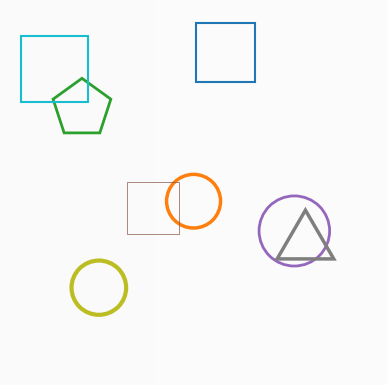[{"shape": "square", "thickness": 1.5, "radius": 0.38, "center": [0.582, 0.863]}, {"shape": "circle", "thickness": 2.5, "radius": 0.35, "center": [0.5, 0.477]}, {"shape": "pentagon", "thickness": 2, "radius": 0.39, "center": [0.212, 0.718]}, {"shape": "circle", "thickness": 2, "radius": 0.46, "center": [0.76, 0.4]}, {"shape": "square", "thickness": 0.5, "radius": 0.34, "center": [0.394, 0.46]}, {"shape": "triangle", "thickness": 2.5, "radius": 0.42, "center": [0.788, 0.37]}, {"shape": "circle", "thickness": 3, "radius": 0.35, "center": [0.255, 0.253]}, {"shape": "square", "thickness": 1.5, "radius": 0.43, "center": [0.141, 0.821]}]